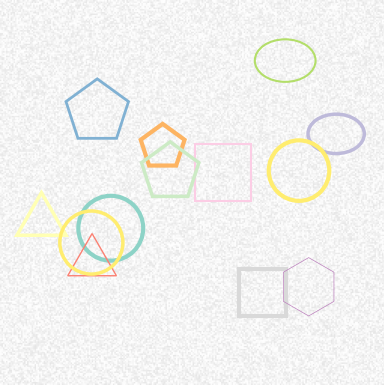[{"shape": "circle", "thickness": 3, "radius": 0.42, "center": [0.288, 0.407]}, {"shape": "triangle", "thickness": 2.5, "radius": 0.37, "center": [0.108, 0.426]}, {"shape": "oval", "thickness": 2.5, "radius": 0.37, "center": [0.873, 0.652]}, {"shape": "triangle", "thickness": 1, "radius": 0.37, "center": [0.239, 0.32]}, {"shape": "pentagon", "thickness": 2, "radius": 0.43, "center": [0.253, 0.71]}, {"shape": "pentagon", "thickness": 3, "radius": 0.3, "center": [0.422, 0.618]}, {"shape": "oval", "thickness": 1.5, "radius": 0.39, "center": [0.741, 0.843]}, {"shape": "square", "thickness": 1.5, "radius": 0.37, "center": [0.579, 0.552]}, {"shape": "square", "thickness": 3, "radius": 0.31, "center": [0.681, 0.241]}, {"shape": "hexagon", "thickness": 0.5, "radius": 0.38, "center": [0.802, 0.255]}, {"shape": "pentagon", "thickness": 2.5, "radius": 0.39, "center": [0.442, 0.553]}, {"shape": "circle", "thickness": 3, "radius": 0.39, "center": [0.777, 0.557]}, {"shape": "circle", "thickness": 2.5, "radius": 0.41, "center": [0.237, 0.37]}]